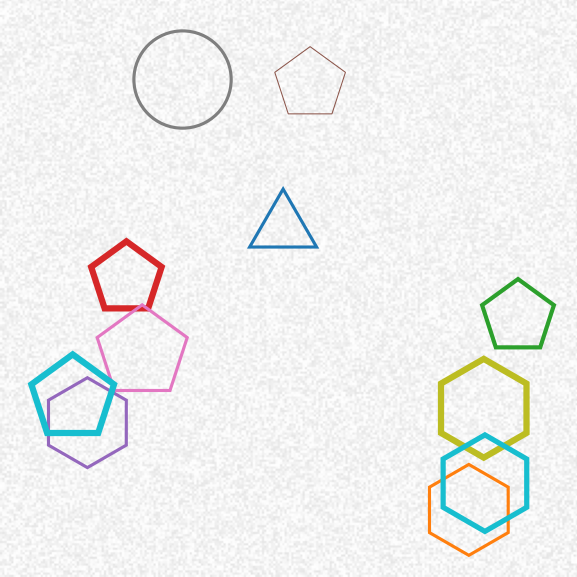[{"shape": "triangle", "thickness": 1.5, "radius": 0.33, "center": [0.49, 0.605]}, {"shape": "hexagon", "thickness": 1.5, "radius": 0.39, "center": [0.812, 0.116]}, {"shape": "pentagon", "thickness": 2, "radius": 0.33, "center": [0.897, 0.451]}, {"shape": "pentagon", "thickness": 3, "radius": 0.32, "center": [0.219, 0.517]}, {"shape": "hexagon", "thickness": 1.5, "radius": 0.39, "center": [0.151, 0.267]}, {"shape": "pentagon", "thickness": 0.5, "radius": 0.32, "center": [0.537, 0.854]}, {"shape": "pentagon", "thickness": 1.5, "radius": 0.41, "center": [0.246, 0.389]}, {"shape": "circle", "thickness": 1.5, "radius": 0.42, "center": [0.316, 0.861]}, {"shape": "hexagon", "thickness": 3, "radius": 0.43, "center": [0.838, 0.292]}, {"shape": "pentagon", "thickness": 3, "radius": 0.38, "center": [0.126, 0.31]}, {"shape": "hexagon", "thickness": 2.5, "radius": 0.42, "center": [0.84, 0.163]}]